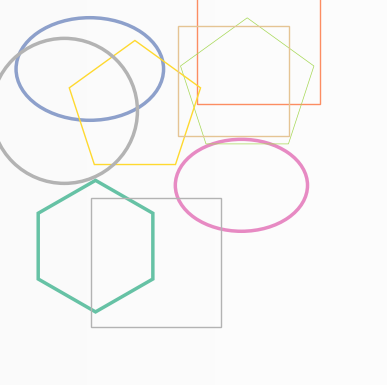[{"shape": "hexagon", "thickness": 2.5, "radius": 0.85, "center": [0.247, 0.361]}, {"shape": "square", "thickness": 1, "radius": 0.8, "center": [0.667, 0.89]}, {"shape": "oval", "thickness": 2.5, "radius": 0.95, "center": [0.232, 0.821]}, {"shape": "oval", "thickness": 2.5, "radius": 0.85, "center": [0.623, 0.519]}, {"shape": "pentagon", "thickness": 0.5, "radius": 0.9, "center": [0.638, 0.773]}, {"shape": "pentagon", "thickness": 1, "radius": 0.89, "center": [0.348, 0.717]}, {"shape": "square", "thickness": 1, "radius": 0.71, "center": [0.603, 0.791]}, {"shape": "circle", "thickness": 2.5, "radius": 0.94, "center": [0.166, 0.712]}, {"shape": "square", "thickness": 1, "radius": 0.84, "center": [0.403, 0.318]}]